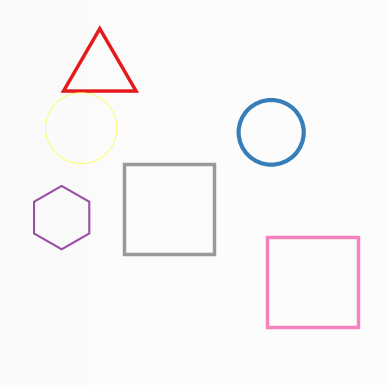[{"shape": "triangle", "thickness": 2.5, "radius": 0.54, "center": [0.258, 0.818]}, {"shape": "circle", "thickness": 3, "radius": 0.42, "center": [0.7, 0.656]}, {"shape": "hexagon", "thickness": 1.5, "radius": 0.41, "center": [0.159, 0.435]}, {"shape": "circle", "thickness": 0.5, "radius": 0.46, "center": [0.21, 0.667]}, {"shape": "square", "thickness": 2.5, "radius": 0.59, "center": [0.807, 0.268]}, {"shape": "square", "thickness": 2.5, "radius": 0.58, "center": [0.436, 0.457]}]